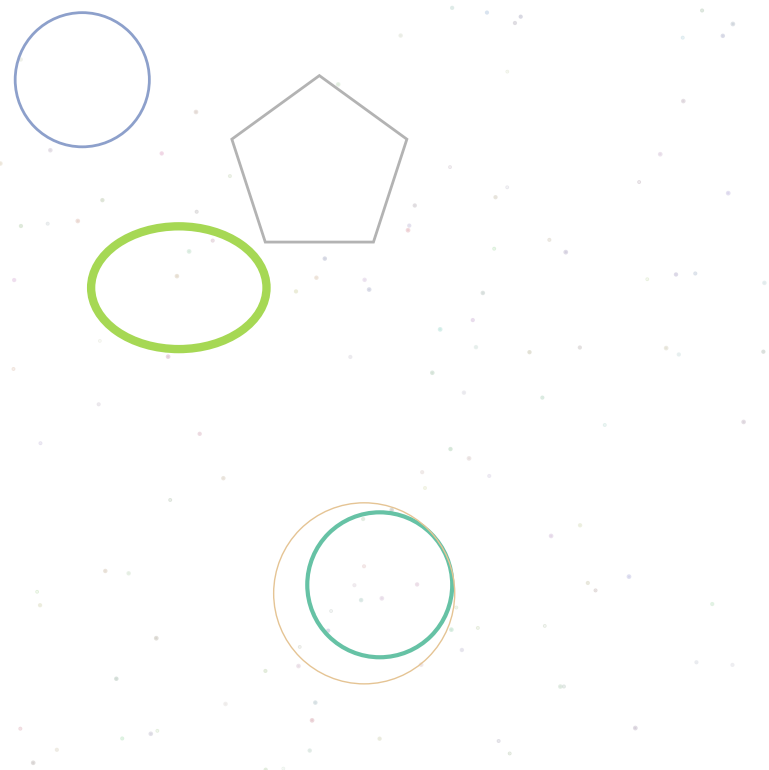[{"shape": "circle", "thickness": 1.5, "radius": 0.47, "center": [0.493, 0.241]}, {"shape": "circle", "thickness": 1, "radius": 0.44, "center": [0.107, 0.896]}, {"shape": "oval", "thickness": 3, "radius": 0.57, "center": [0.232, 0.626]}, {"shape": "circle", "thickness": 0.5, "radius": 0.59, "center": [0.473, 0.229]}, {"shape": "pentagon", "thickness": 1, "radius": 0.6, "center": [0.415, 0.782]}]